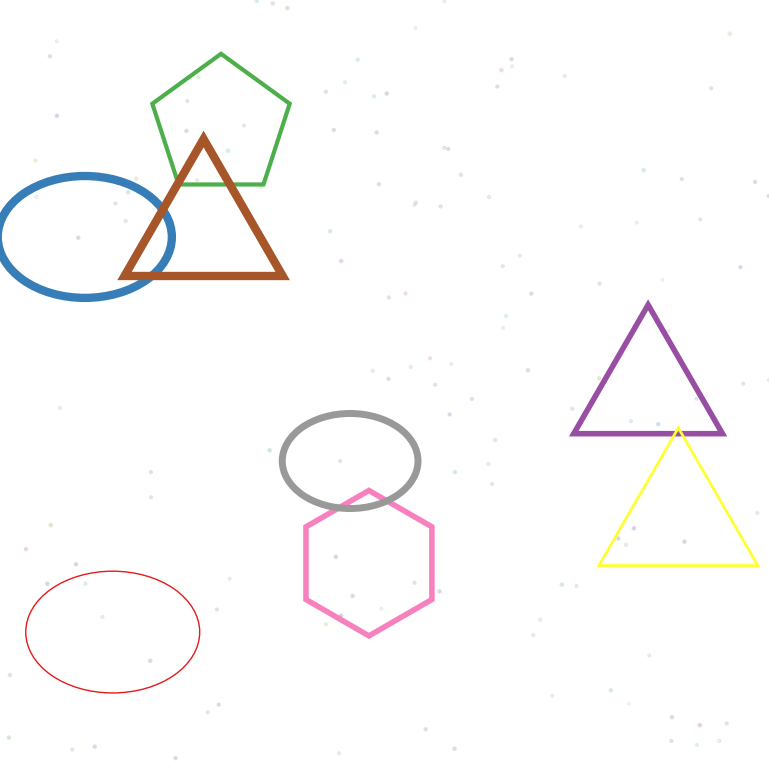[{"shape": "oval", "thickness": 0.5, "radius": 0.56, "center": [0.146, 0.179]}, {"shape": "oval", "thickness": 3, "radius": 0.57, "center": [0.11, 0.692]}, {"shape": "pentagon", "thickness": 1.5, "radius": 0.47, "center": [0.287, 0.836]}, {"shape": "triangle", "thickness": 2, "radius": 0.56, "center": [0.842, 0.493]}, {"shape": "triangle", "thickness": 1, "radius": 0.6, "center": [0.881, 0.325]}, {"shape": "triangle", "thickness": 3, "radius": 0.59, "center": [0.264, 0.701]}, {"shape": "hexagon", "thickness": 2, "radius": 0.47, "center": [0.479, 0.269]}, {"shape": "oval", "thickness": 2.5, "radius": 0.44, "center": [0.455, 0.401]}]